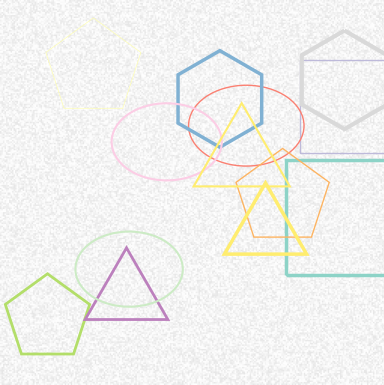[{"shape": "square", "thickness": 2.5, "radius": 0.75, "center": [0.893, 0.436]}, {"shape": "pentagon", "thickness": 0.5, "radius": 0.65, "center": [0.242, 0.824]}, {"shape": "square", "thickness": 1, "radius": 0.6, "center": [0.899, 0.723]}, {"shape": "oval", "thickness": 1, "radius": 0.75, "center": [0.64, 0.674]}, {"shape": "hexagon", "thickness": 2.5, "radius": 0.63, "center": [0.571, 0.743]}, {"shape": "pentagon", "thickness": 1, "radius": 0.64, "center": [0.734, 0.487]}, {"shape": "pentagon", "thickness": 2, "radius": 0.58, "center": [0.123, 0.174]}, {"shape": "oval", "thickness": 1.5, "radius": 0.72, "center": [0.433, 0.632]}, {"shape": "hexagon", "thickness": 3, "radius": 0.64, "center": [0.895, 0.793]}, {"shape": "triangle", "thickness": 2, "radius": 0.62, "center": [0.329, 0.232]}, {"shape": "oval", "thickness": 1.5, "radius": 0.7, "center": [0.335, 0.301]}, {"shape": "triangle", "thickness": 1.5, "radius": 0.72, "center": [0.628, 0.588]}, {"shape": "triangle", "thickness": 2.5, "radius": 0.62, "center": [0.69, 0.402]}]